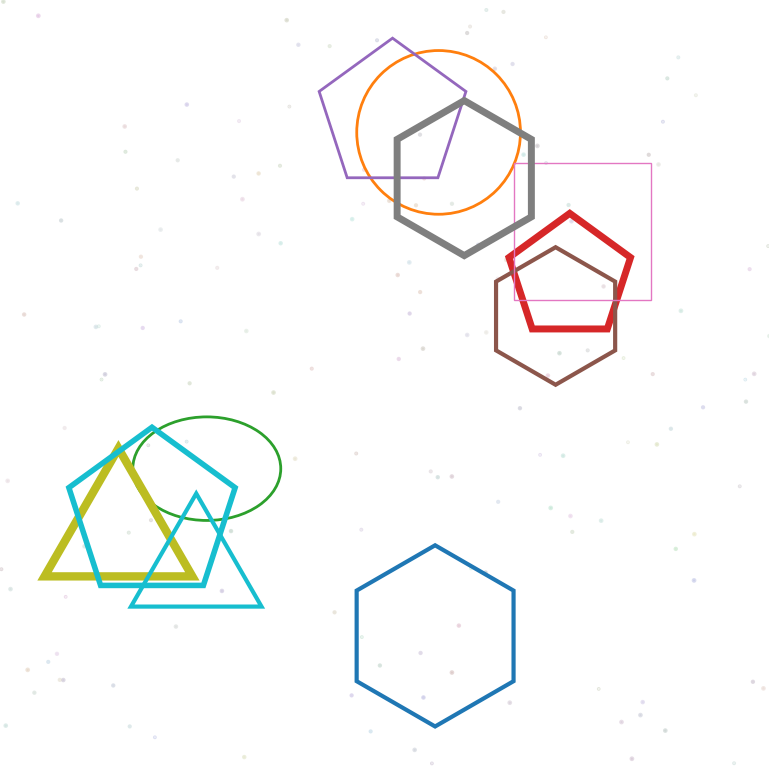[{"shape": "hexagon", "thickness": 1.5, "radius": 0.59, "center": [0.565, 0.174]}, {"shape": "circle", "thickness": 1, "radius": 0.53, "center": [0.57, 0.828]}, {"shape": "oval", "thickness": 1, "radius": 0.48, "center": [0.269, 0.391]}, {"shape": "pentagon", "thickness": 2.5, "radius": 0.41, "center": [0.74, 0.64]}, {"shape": "pentagon", "thickness": 1, "radius": 0.5, "center": [0.51, 0.85]}, {"shape": "hexagon", "thickness": 1.5, "radius": 0.45, "center": [0.722, 0.59]}, {"shape": "square", "thickness": 0.5, "radius": 0.45, "center": [0.756, 0.699]}, {"shape": "hexagon", "thickness": 2.5, "radius": 0.5, "center": [0.603, 0.769]}, {"shape": "triangle", "thickness": 3, "radius": 0.55, "center": [0.154, 0.307]}, {"shape": "pentagon", "thickness": 2, "radius": 0.57, "center": [0.197, 0.332]}, {"shape": "triangle", "thickness": 1.5, "radius": 0.49, "center": [0.255, 0.261]}]